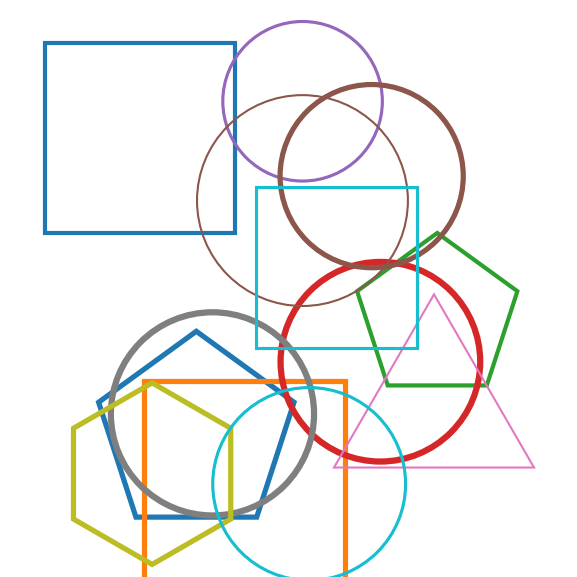[{"shape": "square", "thickness": 2, "radius": 0.82, "center": [0.242, 0.76]}, {"shape": "pentagon", "thickness": 2.5, "radius": 0.89, "center": [0.34, 0.248]}, {"shape": "square", "thickness": 2.5, "radius": 0.87, "center": [0.423, 0.166]}, {"shape": "pentagon", "thickness": 2, "radius": 0.73, "center": [0.757, 0.45]}, {"shape": "circle", "thickness": 3, "radius": 0.86, "center": [0.659, 0.373]}, {"shape": "circle", "thickness": 1.5, "radius": 0.69, "center": [0.524, 0.824]}, {"shape": "circle", "thickness": 2.5, "radius": 0.79, "center": [0.644, 0.694]}, {"shape": "circle", "thickness": 1, "radius": 0.91, "center": [0.524, 0.652]}, {"shape": "triangle", "thickness": 1, "radius": 1.0, "center": [0.752, 0.29]}, {"shape": "circle", "thickness": 3, "radius": 0.88, "center": [0.368, 0.282]}, {"shape": "hexagon", "thickness": 2.5, "radius": 0.79, "center": [0.263, 0.179]}, {"shape": "square", "thickness": 1.5, "radius": 0.7, "center": [0.583, 0.537]}, {"shape": "circle", "thickness": 1.5, "radius": 0.83, "center": [0.535, 0.161]}]